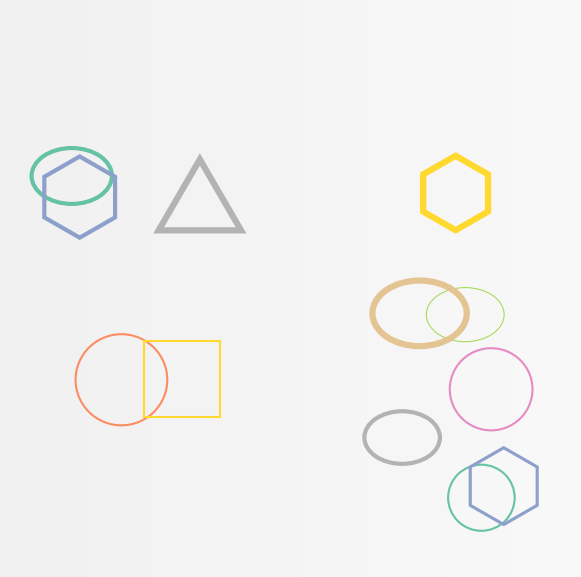[{"shape": "oval", "thickness": 2, "radius": 0.35, "center": [0.123, 0.694]}, {"shape": "circle", "thickness": 1, "radius": 0.29, "center": [0.828, 0.137]}, {"shape": "circle", "thickness": 1, "radius": 0.39, "center": [0.209, 0.342]}, {"shape": "hexagon", "thickness": 2, "radius": 0.35, "center": [0.137, 0.658]}, {"shape": "hexagon", "thickness": 1.5, "radius": 0.33, "center": [0.867, 0.157]}, {"shape": "circle", "thickness": 1, "radius": 0.36, "center": [0.845, 0.325]}, {"shape": "oval", "thickness": 0.5, "radius": 0.33, "center": [0.8, 0.454]}, {"shape": "hexagon", "thickness": 3, "radius": 0.32, "center": [0.784, 0.665]}, {"shape": "square", "thickness": 1, "radius": 0.33, "center": [0.313, 0.343]}, {"shape": "oval", "thickness": 3, "radius": 0.41, "center": [0.722, 0.457]}, {"shape": "oval", "thickness": 2, "radius": 0.33, "center": [0.692, 0.241]}, {"shape": "triangle", "thickness": 3, "radius": 0.41, "center": [0.344, 0.641]}]